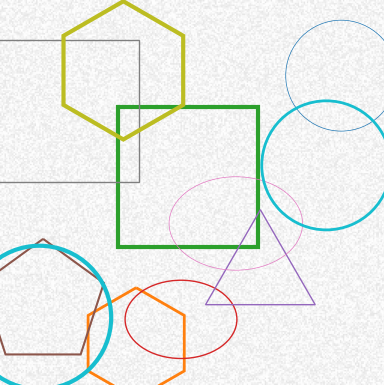[{"shape": "circle", "thickness": 0.5, "radius": 0.72, "center": [0.886, 0.803]}, {"shape": "hexagon", "thickness": 2, "radius": 0.72, "center": [0.354, 0.109]}, {"shape": "square", "thickness": 3, "radius": 0.91, "center": [0.489, 0.541]}, {"shape": "oval", "thickness": 1, "radius": 0.73, "center": [0.47, 0.17]}, {"shape": "triangle", "thickness": 1, "radius": 0.82, "center": [0.676, 0.291]}, {"shape": "pentagon", "thickness": 1.5, "radius": 0.83, "center": [0.112, 0.214]}, {"shape": "oval", "thickness": 0.5, "radius": 0.87, "center": [0.613, 0.42]}, {"shape": "square", "thickness": 1, "radius": 0.92, "center": [0.176, 0.711]}, {"shape": "hexagon", "thickness": 3, "radius": 0.9, "center": [0.32, 0.817]}, {"shape": "circle", "thickness": 3, "radius": 0.93, "center": [0.102, 0.175]}, {"shape": "circle", "thickness": 2, "radius": 0.84, "center": [0.848, 0.57]}]